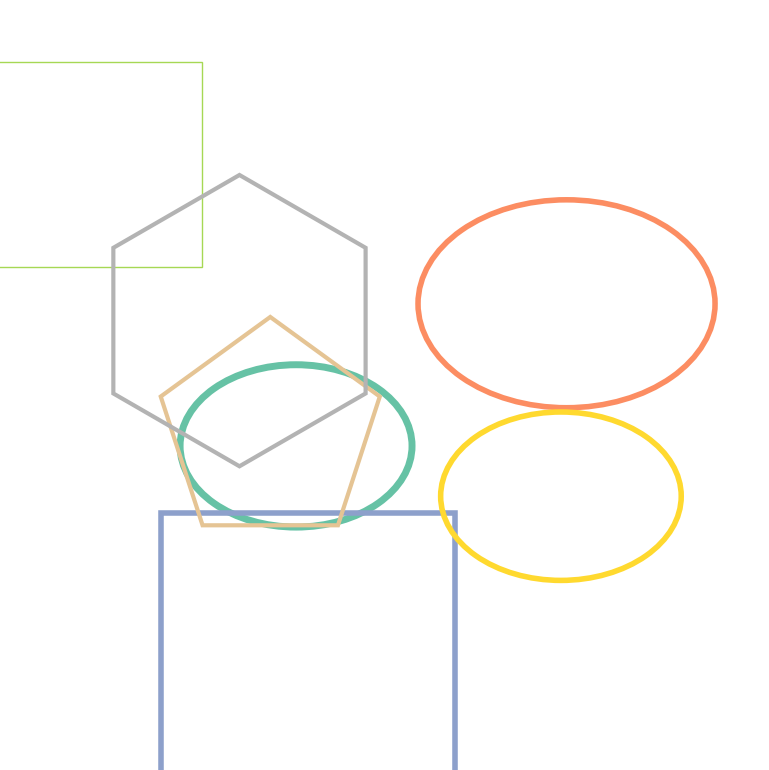[{"shape": "oval", "thickness": 2.5, "radius": 0.75, "center": [0.384, 0.421]}, {"shape": "oval", "thickness": 2, "radius": 0.96, "center": [0.736, 0.606]}, {"shape": "square", "thickness": 2, "radius": 0.96, "center": [0.4, 0.143]}, {"shape": "square", "thickness": 0.5, "radius": 0.67, "center": [0.129, 0.786]}, {"shape": "oval", "thickness": 2, "radius": 0.78, "center": [0.728, 0.356]}, {"shape": "pentagon", "thickness": 1.5, "radius": 0.75, "center": [0.351, 0.439]}, {"shape": "hexagon", "thickness": 1.5, "radius": 0.95, "center": [0.311, 0.584]}]